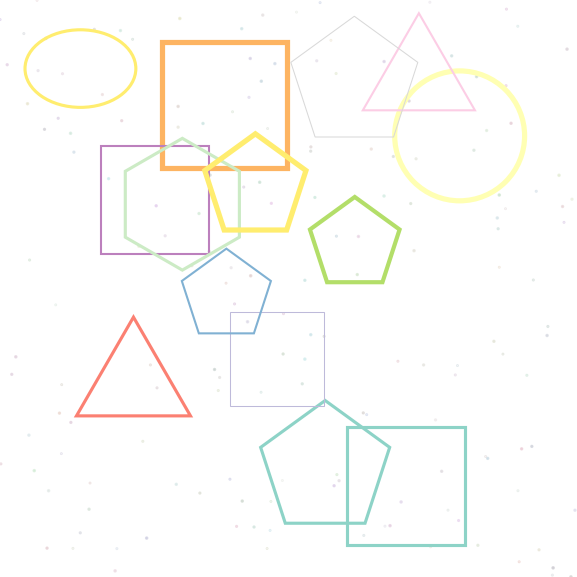[{"shape": "square", "thickness": 1.5, "radius": 0.51, "center": [0.703, 0.158]}, {"shape": "pentagon", "thickness": 1.5, "radius": 0.59, "center": [0.563, 0.188]}, {"shape": "circle", "thickness": 2.5, "radius": 0.56, "center": [0.796, 0.764]}, {"shape": "square", "thickness": 0.5, "radius": 0.41, "center": [0.479, 0.377]}, {"shape": "triangle", "thickness": 1.5, "radius": 0.57, "center": [0.231, 0.336]}, {"shape": "pentagon", "thickness": 1, "radius": 0.41, "center": [0.392, 0.487]}, {"shape": "square", "thickness": 2.5, "radius": 0.54, "center": [0.389, 0.817]}, {"shape": "pentagon", "thickness": 2, "radius": 0.41, "center": [0.614, 0.576]}, {"shape": "triangle", "thickness": 1, "radius": 0.56, "center": [0.725, 0.864]}, {"shape": "pentagon", "thickness": 0.5, "radius": 0.58, "center": [0.614, 0.855]}, {"shape": "square", "thickness": 1, "radius": 0.47, "center": [0.268, 0.653]}, {"shape": "hexagon", "thickness": 1.5, "radius": 0.57, "center": [0.316, 0.645]}, {"shape": "pentagon", "thickness": 2.5, "radius": 0.46, "center": [0.442, 0.675]}, {"shape": "oval", "thickness": 1.5, "radius": 0.48, "center": [0.139, 0.88]}]